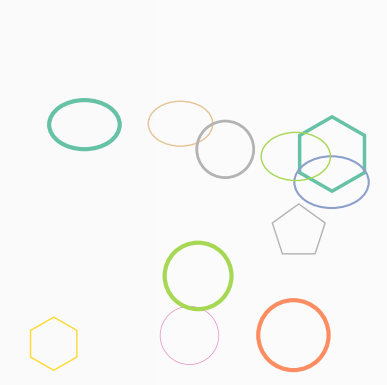[{"shape": "hexagon", "thickness": 2.5, "radius": 0.48, "center": [0.857, 0.6]}, {"shape": "oval", "thickness": 3, "radius": 0.46, "center": [0.218, 0.676]}, {"shape": "circle", "thickness": 3, "radius": 0.45, "center": [0.757, 0.129]}, {"shape": "oval", "thickness": 1.5, "radius": 0.48, "center": [0.856, 0.527]}, {"shape": "circle", "thickness": 0.5, "radius": 0.38, "center": [0.489, 0.129]}, {"shape": "circle", "thickness": 3, "radius": 0.43, "center": [0.511, 0.283]}, {"shape": "oval", "thickness": 1, "radius": 0.45, "center": [0.763, 0.594]}, {"shape": "hexagon", "thickness": 1, "radius": 0.35, "center": [0.139, 0.107]}, {"shape": "oval", "thickness": 1, "radius": 0.42, "center": [0.466, 0.679]}, {"shape": "pentagon", "thickness": 1, "radius": 0.36, "center": [0.771, 0.399]}, {"shape": "circle", "thickness": 2, "radius": 0.37, "center": [0.581, 0.612]}]